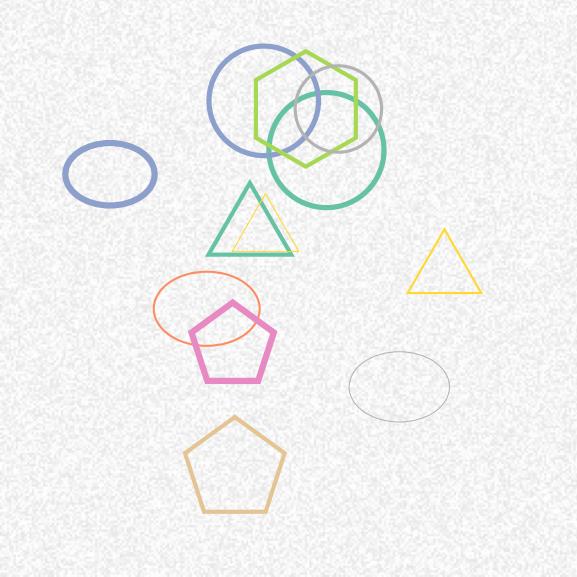[{"shape": "triangle", "thickness": 2, "radius": 0.41, "center": [0.433, 0.6]}, {"shape": "circle", "thickness": 2.5, "radius": 0.5, "center": [0.565, 0.739]}, {"shape": "oval", "thickness": 1, "radius": 0.46, "center": [0.358, 0.464]}, {"shape": "oval", "thickness": 3, "radius": 0.39, "center": [0.19, 0.697]}, {"shape": "circle", "thickness": 2.5, "radius": 0.47, "center": [0.457, 0.825]}, {"shape": "pentagon", "thickness": 3, "radius": 0.37, "center": [0.403, 0.4]}, {"shape": "hexagon", "thickness": 2, "radius": 0.5, "center": [0.53, 0.811]}, {"shape": "triangle", "thickness": 0.5, "radius": 0.33, "center": [0.46, 0.597]}, {"shape": "triangle", "thickness": 1, "radius": 0.37, "center": [0.77, 0.529]}, {"shape": "pentagon", "thickness": 2, "radius": 0.45, "center": [0.407, 0.186]}, {"shape": "oval", "thickness": 0.5, "radius": 0.43, "center": [0.691, 0.329]}, {"shape": "circle", "thickness": 1.5, "radius": 0.37, "center": [0.586, 0.81]}]